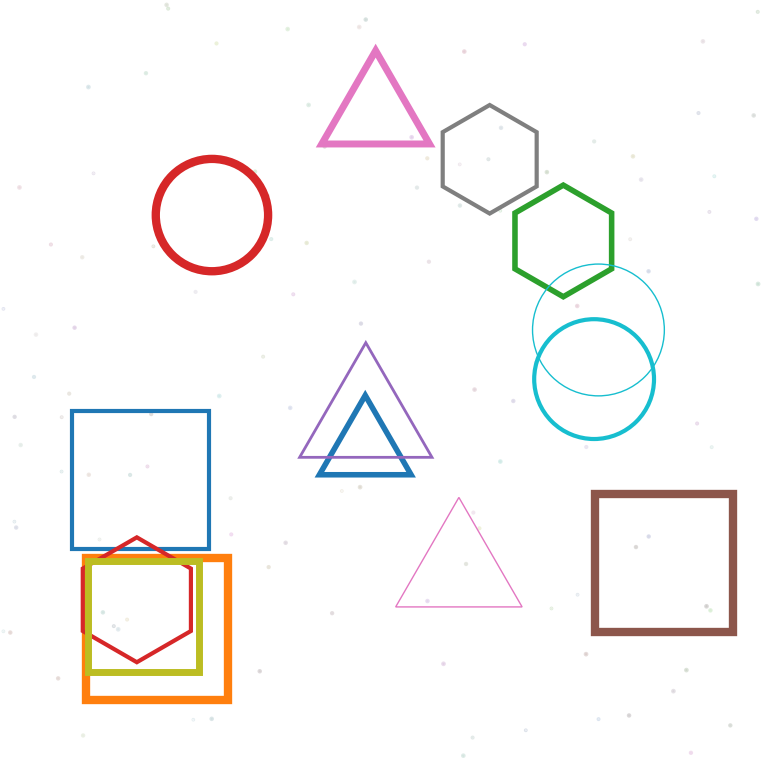[{"shape": "triangle", "thickness": 2, "radius": 0.34, "center": [0.474, 0.418]}, {"shape": "square", "thickness": 1.5, "radius": 0.45, "center": [0.182, 0.377]}, {"shape": "square", "thickness": 3, "radius": 0.46, "center": [0.204, 0.183]}, {"shape": "hexagon", "thickness": 2, "radius": 0.36, "center": [0.732, 0.687]}, {"shape": "circle", "thickness": 3, "radius": 0.36, "center": [0.275, 0.721]}, {"shape": "hexagon", "thickness": 1.5, "radius": 0.41, "center": [0.178, 0.221]}, {"shape": "triangle", "thickness": 1, "radius": 0.5, "center": [0.475, 0.456]}, {"shape": "square", "thickness": 3, "radius": 0.45, "center": [0.862, 0.268]}, {"shape": "triangle", "thickness": 0.5, "radius": 0.47, "center": [0.596, 0.259]}, {"shape": "triangle", "thickness": 2.5, "radius": 0.4, "center": [0.488, 0.853]}, {"shape": "hexagon", "thickness": 1.5, "radius": 0.35, "center": [0.636, 0.793]}, {"shape": "square", "thickness": 2.5, "radius": 0.36, "center": [0.186, 0.2]}, {"shape": "circle", "thickness": 0.5, "radius": 0.43, "center": [0.777, 0.571]}, {"shape": "circle", "thickness": 1.5, "radius": 0.39, "center": [0.772, 0.508]}]